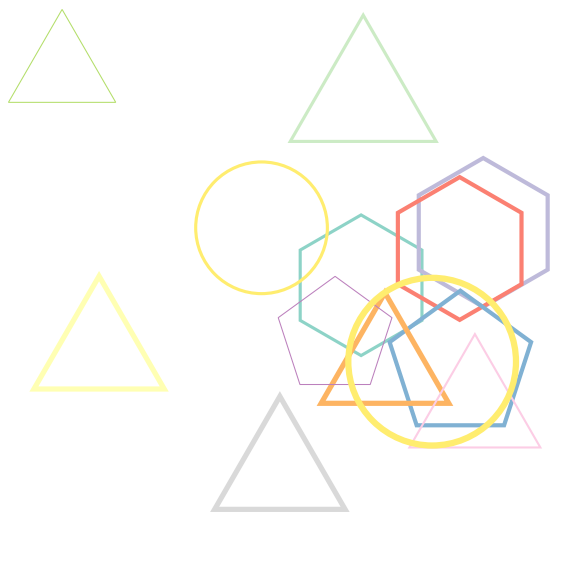[{"shape": "hexagon", "thickness": 1.5, "radius": 0.61, "center": [0.625, 0.505]}, {"shape": "triangle", "thickness": 2.5, "radius": 0.65, "center": [0.172, 0.391]}, {"shape": "hexagon", "thickness": 2, "radius": 0.64, "center": [0.837, 0.597]}, {"shape": "hexagon", "thickness": 2, "radius": 0.62, "center": [0.796, 0.569]}, {"shape": "pentagon", "thickness": 2, "radius": 0.64, "center": [0.797, 0.367]}, {"shape": "triangle", "thickness": 2.5, "radius": 0.64, "center": [0.667, 0.365]}, {"shape": "triangle", "thickness": 0.5, "radius": 0.54, "center": [0.108, 0.876]}, {"shape": "triangle", "thickness": 1, "radius": 0.65, "center": [0.822, 0.29]}, {"shape": "triangle", "thickness": 2.5, "radius": 0.65, "center": [0.485, 0.182]}, {"shape": "pentagon", "thickness": 0.5, "radius": 0.52, "center": [0.58, 0.417]}, {"shape": "triangle", "thickness": 1.5, "radius": 0.73, "center": [0.629, 0.827]}, {"shape": "circle", "thickness": 1.5, "radius": 0.57, "center": [0.453, 0.605]}, {"shape": "circle", "thickness": 3, "radius": 0.73, "center": [0.748, 0.373]}]